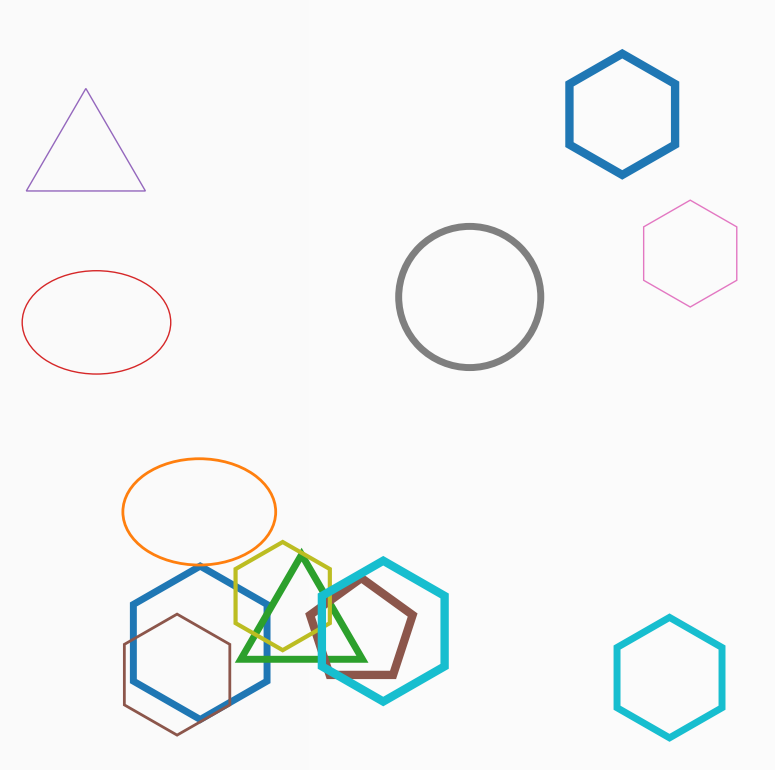[{"shape": "hexagon", "thickness": 2.5, "radius": 0.5, "center": [0.258, 0.165]}, {"shape": "hexagon", "thickness": 3, "radius": 0.39, "center": [0.803, 0.852]}, {"shape": "oval", "thickness": 1, "radius": 0.49, "center": [0.257, 0.335]}, {"shape": "triangle", "thickness": 2.5, "radius": 0.45, "center": [0.389, 0.189]}, {"shape": "oval", "thickness": 0.5, "radius": 0.48, "center": [0.124, 0.581]}, {"shape": "triangle", "thickness": 0.5, "radius": 0.44, "center": [0.111, 0.796]}, {"shape": "hexagon", "thickness": 1, "radius": 0.39, "center": [0.228, 0.124]}, {"shape": "pentagon", "thickness": 3, "radius": 0.35, "center": [0.466, 0.18]}, {"shape": "hexagon", "thickness": 0.5, "radius": 0.35, "center": [0.891, 0.671]}, {"shape": "circle", "thickness": 2.5, "radius": 0.46, "center": [0.606, 0.614]}, {"shape": "hexagon", "thickness": 1.5, "radius": 0.35, "center": [0.365, 0.226]}, {"shape": "hexagon", "thickness": 3, "radius": 0.46, "center": [0.495, 0.18]}, {"shape": "hexagon", "thickness": 2.5, "radius": 0.39, "center": [0.864, 0.12]}]